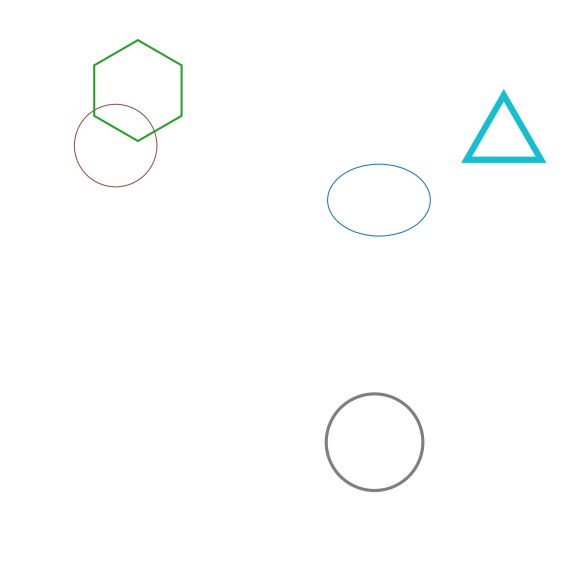[{"shape": "oval", "thickness": 0.5, "radius": 0.44, "center": [0.656, 0.653]}, {"shape": "hexagon", "thickness": 1, "radius": 0.44, "center": [0.239, 0.842]}, {"shape": "circle", "thickness": 0.5, "radius": 0.36, "center": [0.2, 0.747]}, {"shape": "circle", "thickness": 1.5, "radius": 0.42, "center": [0.649, 0.233]}, {"shape": "triangle", "thickness": 3, "radius": 0.37, "center": [0.872, 0.76]}]